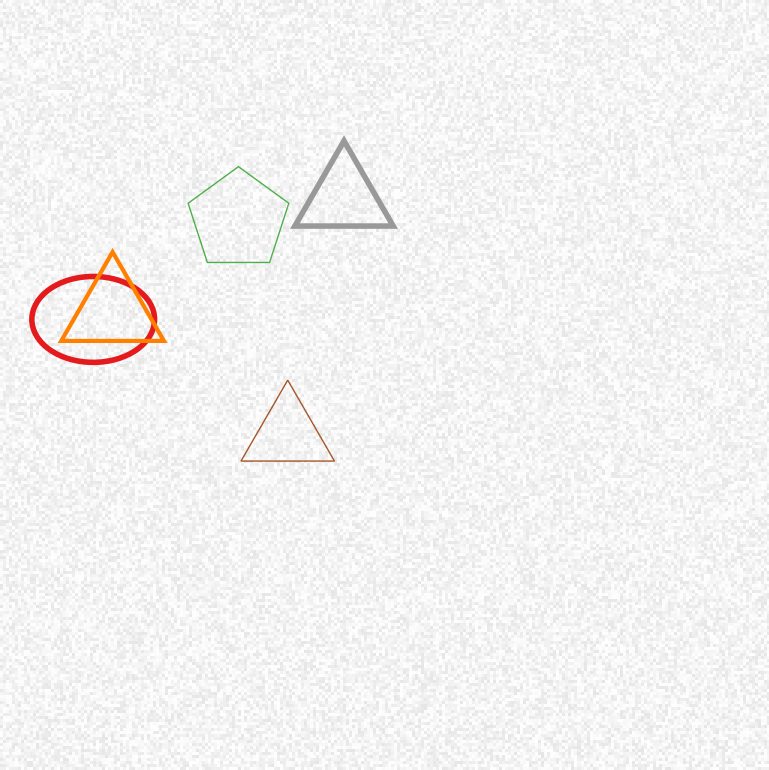[{"shape": "oval", "thickness": 2, "radius": 0.4, "center": [0.121, 0.585]}, {"shape": "pentagon", "thickness": 0.5, "radius": 0.34, "center": [0.31, 0.715]}, {"shape": "triangle", "thickness": 1.5, "radius": 0.38, "center": [0.146, 0.596]}, {"shape": "triangle", "thickness": 0.5, "radius": 0.35, "center": [0.374, 0.436]}, {"shape": "triangle", "thickness": 2, "radius": 0.37, "center": [0.447, 0.743]}]